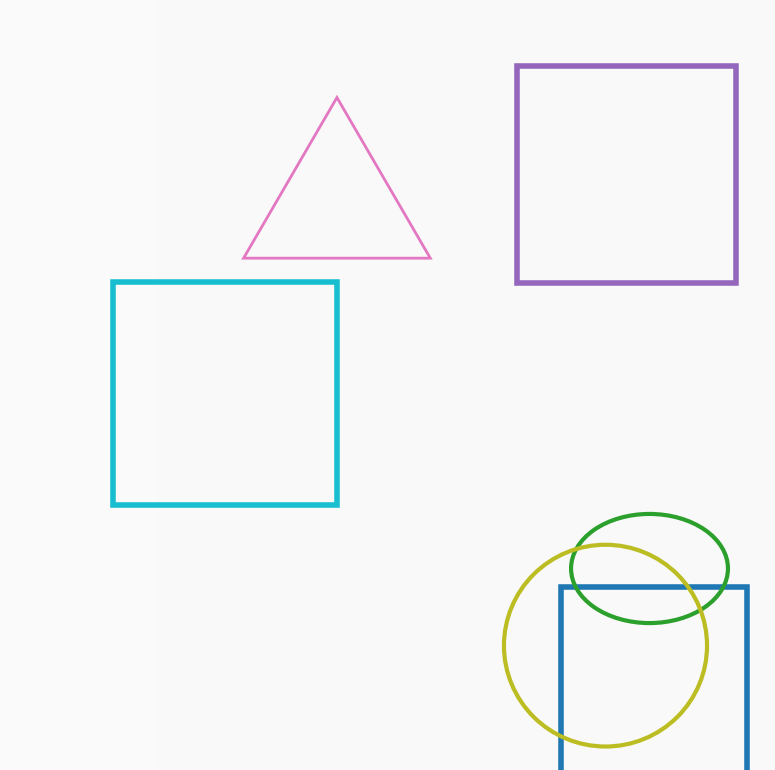[{"shape": "square", "thickness": 2, "radius": 0.6, "center": [0.844, 0.118]}, {"shape": "oval", "thickness": 1.5, "radius": 0.51, "center": [0.838, 0.262]}, {"shape": "square", "thickness": 2, "radius": 0.71, "center": [0.808, 0.773]}, {"shape": "triangle", "thickness": 1, "radius": 0.7, "center": [0.435, 0.734]}, {"shape": "circle", "thickness": 1.5, "radius": 0.66, "center": [0.781, 0.162]}, {"shape": "square", "thickness": 2, "radius": 0.72, "center": [0.29, 0.489]}]